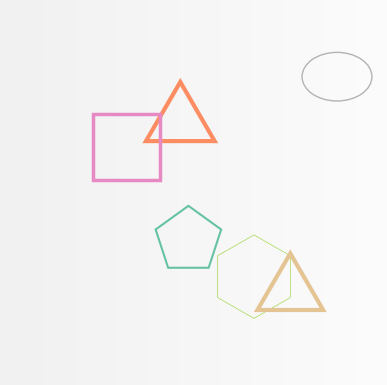[{"shape": "pentagon", "thickness": 1.5, "radius": 0.44, "center": [0.486, 0.376]}, {"shape": "triangle", "thickness": 3, "radius": 0.51, "center": [0.465, 0.685]}, {"shape": "square", "thickness": 2.5, "radius": 0.43, "center": [0.327, 0.619]}, {"shape": "hexagon", "thickness": 0.5, "radius": 0.54, "center": [0.655, 0.281]}, {"shape": "triangle", "thickness": 3, "radius": 0.49, "center": [0.749, 0.244]}, {"shape": "oval", "thickness": 1, "radius": 0.45, "center": [0.87, 0.801]}]